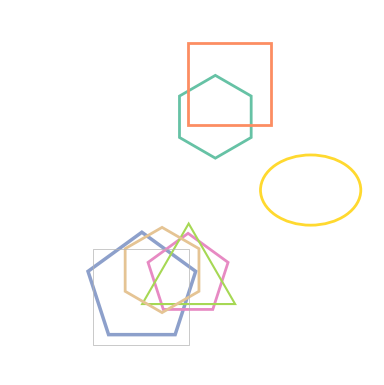[{"shape": "hexagon", "thickness": 2, "radius": 0.54, "center": [0.559, 0.697]}, {"shape": "square", "thickness": 2, "radius": 0.54, "center": [0.597, 0.782]}, {"shape": "pentagon", "thickness": 2.5, "radius": 0.74, "center": [0.368, 0.25]}, {"shape": "pentagon", "thickness": 2, "radius": 0.55, "center": [0.488, 0.285]}, {"shape": "triangle", "thickness": 1.5, "radius": 0.7, "center": [0.49, 0.28]}, {"shape": "oval", "thickness": 2, "radius": 0.65, "center": [0.807, 0.506]}, {"shape": "hexagon", "thickness": 2, "radius": 0.55, "center": [0.421, 0.299]}, {"shape": "square", "thickness": 0.5, "radius": 0.62, "center": [0.367, 0.229]}]